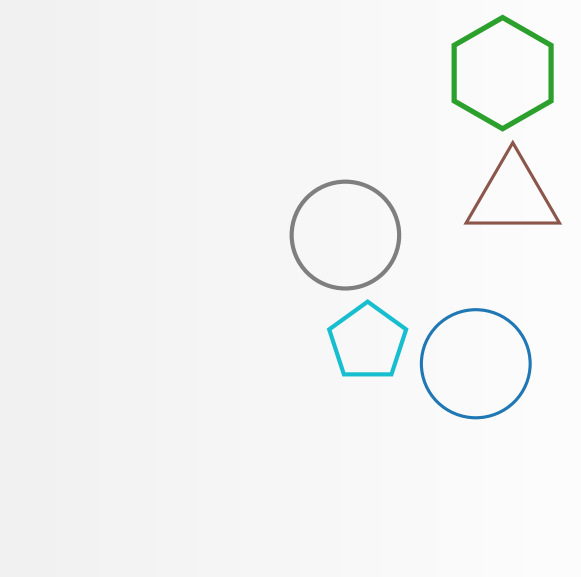[{"shape": "circle", "thickness": 1.5, "radius": 0.47, "center": [0.819, 0.369]}, {"shape": "hexagon", "thickness": 2.5, "radius": 0.48, "center": [0.865, 0.872]}, {"shape": "triangle", "thickness": 1.5, "radius": 0.46, "center": [0.882, 0.659]}, {"shape": "circle", "thickness": 2, "radius": 0.46, "center": [0.594, 0.592]}, {"shape": "pentagon", "thickness": 2, "radius": 0.35, "center": [0.633, 0.407]}]